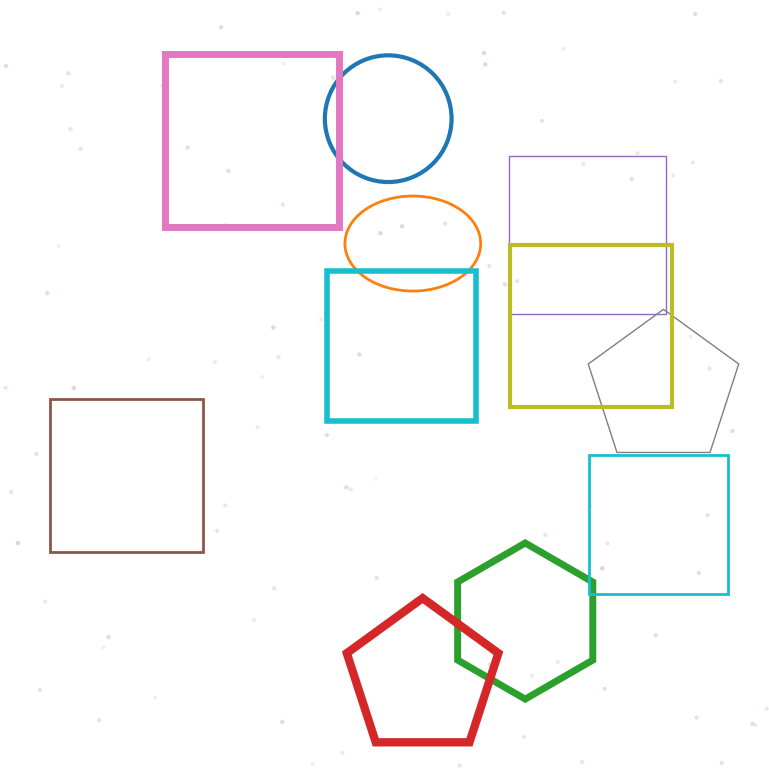[{"shape": "circle", "thickness": 1.5, "radius": 0.41, "center": [0.504, 0.846]}, {"shape": "oval", "thickness": 1, "radius": 0.44, "center": [0.536, 0.684]}, {"shape": "hexagon", "thickness": 2.5, "radius": 0.51, "center": [0.682, 0.193]}, {"shape": "pentagon", "thickness": 3, "radius": 0.52, "center": [0.549, 0.12]}, {"shape": "square", "thickness": 0.5, "radius": 0.51, "center": [0.763, 0.695]}, {"shape": "square", "thickness": 1, "radius": 0.5, "center": [0.165, 0.383]}, {"shape": "square", "thickness": 2.5, "radius": 0.56, "center": [0.327, 0.817]}, {"shape": "pentagon", "thickness": 0.5, "radius": 0.51, "center": [0.862, 0.495]}, {"shape": "square", "thickness": 1.5, "radius": 0.53, "center": [0.767, 0.576]}, {"shape": "square", "thickness": 1, "radius": 0.45, "center": [0.855, 0.319]}, {"shape": "square", "thickness": 2, "radius": 0.49, "center": [0.522, 0.551]}]